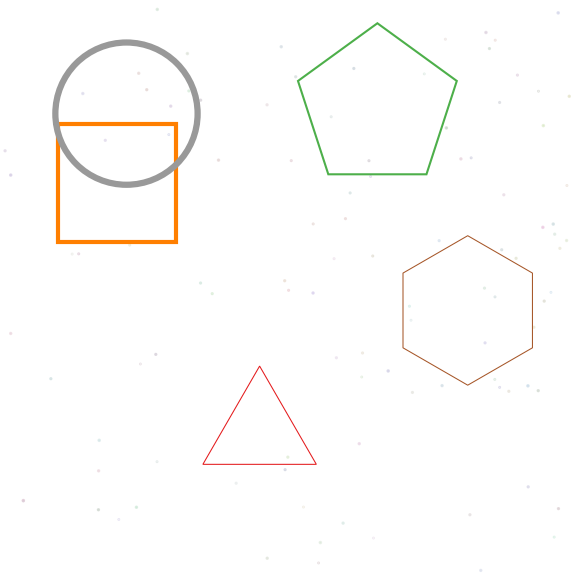[{"shape": "triangle", "thickness": 0.5, "radius": 0.57, "center": [0.45, 0.252]}, {"shape": "pentagon", "thickness": 1, "radius": 0.72, "center": [0.653, 0.814]}, {"shape": "square", "thickness": 2, "radius": 0.51, "center": [0.202, 0.682]}, {"shape": "hexagon", "thickness": 0.5, "radius": 0.65, "center": [0.81, 0.462]}, {"shape": "circle", "thickness": 3, "radius": 0.62, "center": [0.219, 0.802]}]